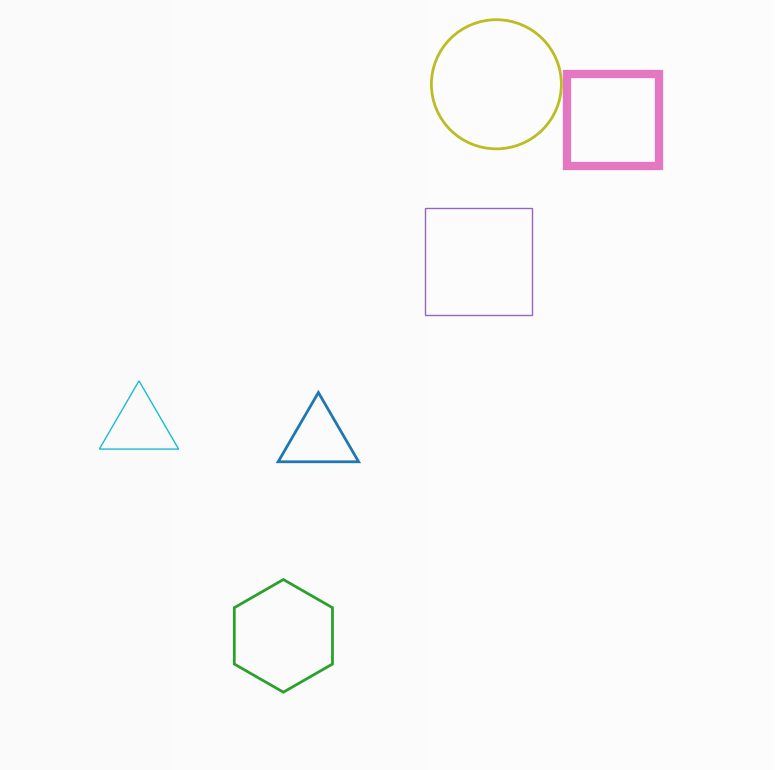[{"shape": "triangle", "thickness": 1, "radius": 0.3, "center": [0.411, 0.43]}, {"shape": "hexagon", "thickness": 1, "radius": 0.37, "center": [0.366, 0.174]}, {"shape": "square", "thickness": 0.5, "radius": 0.35, "center": [0.618, 0.661]}, {"shape": "square", "thickness": 3, "radius": 0.3, "center": [0.791, 0.844]}, {"shape": "circle", "thickness": 1, "radius": 0.42, "center": [0.64, 0.891]}, {"shape": "triangle", "thickness": 0.5, "radius": 0.3, "center": [0.179, 0.446]}]